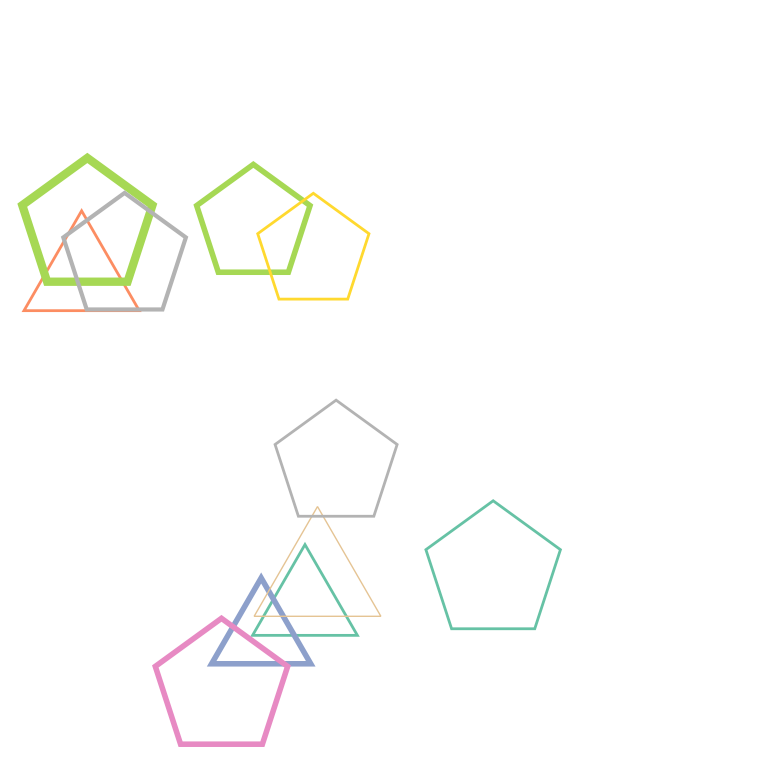[{"shape": "triangle", "thickness": 1, "radius": 0.39, "center": [0.396, 0.214]}, {"shape": "pentagon", "thickness": 1, "radius": 0.46, "center": [0.64, 0.258]}, {"shape": "triangle", "thickness": 1, "radius": 0.43, "center": [0.106, 0.64]}, {"shape": "triangle", "thickness": 2, "radius": 0.37, "center": [0.339, 0.175]}, {"shape": "pentagon", "thickness": 2, "radius": 0.45, "center": [0.288, 0.107]}, {"shape": "pentagon", "thickness": 2, "radius": 0.39, "center": [0.329, 0.709]}, {"shape": "pentagon", "thickness": 3, "radius": 0.44, "center": [0.113, 0.706]}, {"shape": "pentagon", "thickness": 1, "radius": 0.38, "center": [0.407, 0.673]}, {"shape": "triangle", "thickness": 0.5, "radius": 0.48, "center": [0.412, 0.247]}, {"shape": "pentagon", "thickness": 1, "radius": 0.42, "center": [0.436, 0.397]}, {"shape": "pentagon", "thickness": 1.5, "radius": 0.42, "center": [0.162, 0.666]}]